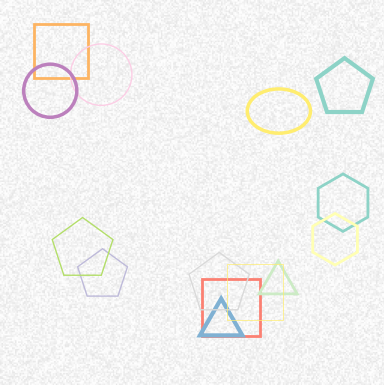[{"shape": "pentagon", "thickness": 3, "radius": 0.39, "center": [0.895, 0.772]}, {"shape": "hexagon", "thickness": 2, "radius": 0.37, "center": [0.891, 0.474]}, {"shape": "hexagon", "thickness": 2, "radius": 0.33, "center": [0.87, 0.379]}, {"shape": "pentagon", "thickness": 1, "radius": 0.34, "center": [0.266, 0.286]}, {"shape": "square", "thickness": 2, "radius": 0.37, "center": [0.599, 0.202]}, {"shape": "triangle", "thickness": 3, "radius": 0.32, "center": [0.574, 0.161]}, {"shape": "square", "thickness": 2, "radius": 0.35, "center": [0.159, 0.867]}, {"shape": "pentagon", "thickness": 1, "radius": 0.41, "center": [0.215, 0.352]}, {"shape": "circle", "thickness": 1, "radius": 0.4, "center": [0.263, 0.806]}, {"shape": "pentagon", "thickness": 1, "radius": 0.41, "center": [0.569, 0.262]}, {"shape": "circle", "thickness": 2.5, "radius": 0.34, "center": [0.131, 0.764]}, {"shape": "triangle", "thickness": 2, "radius": 0.29, "center": [0.722, 0.265]}, {"shape": "square", "thickness": 0.5, "radius": 0.36, "center": [0.662, 0.241]}, {"shape": "oval", "thickness": 2.5, "radius": 0.41, "center": [0.724, 0.712]}]